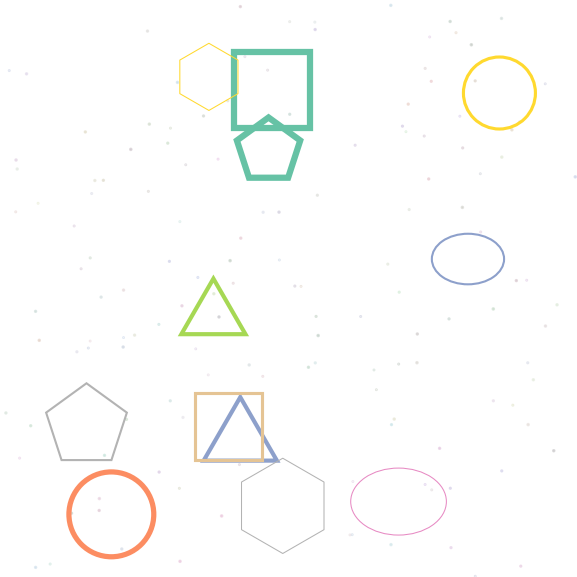[{"shape": "square", "thickness": 3, "radius": 0.33, "center": [0.471, 0.843]}, {"shape": "pentagon", "thickness": 3, "radius": 0.29, "center": [0.465, 0.738]}, {"shape": "circle", "thickness": 2.5, "radius": 0.37, "center": [0.193, 0.108]}, {"shape": "oval", "thickness": 1, "radius": 0.31, "center": [0.81, 0.551]}, {"shape": "triangle", "thickness": 2, "radius": 0.37, "center": [0.416, 0.238]}, {"shape": "oval", "thickness": 0.5, "radius": 0.41, "center": [0.69, 0.131]}, {"shape": "triangle", "thickness": 2, "radius": 0.32, "center": [0.37, 0.453]}, {"shape": "circle", "thickness": 1.5, "radius": 0.31, "center": [0.865, 0.838]}, {"shape": "hexagon", "thickness": 0.5, "radius": 0.29, "center": [0.362, 0.866]}, {"shape": "square", "thickness": 1.5, "radius": 0.29, "center": [0.396, 0.26]}, {"shape": "pentagon", "thickness": 1, "radius": 0.37, "center": [0.15, 0.262]}, {"shape": "hexagon", "thickness": 0.5, "radius": 0.41, "center": [0.49, 0.123]}]